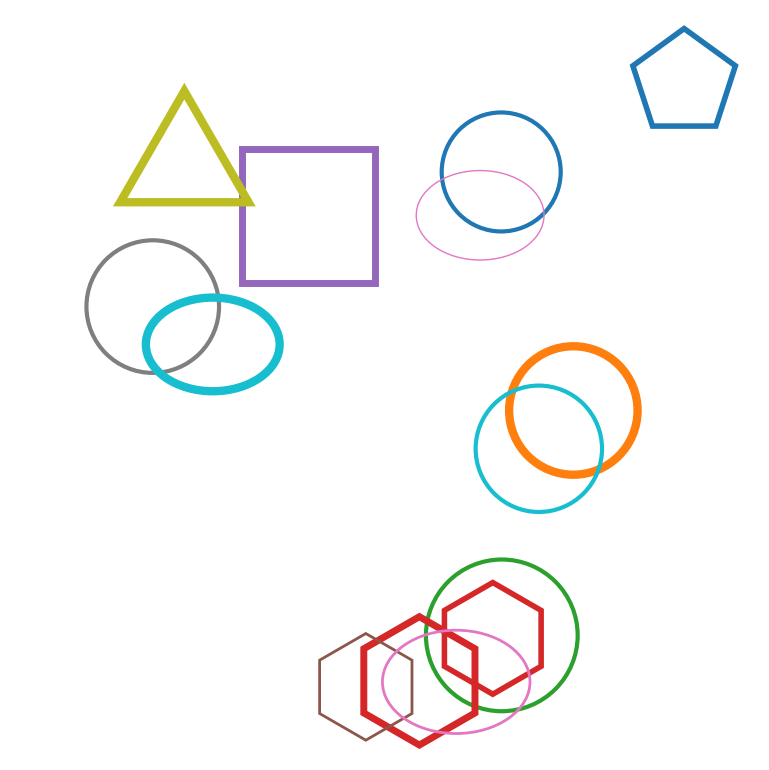[{"shape": "circle", "thickness": 1.5, "radius": 0.39, "center": [0.651, 0.777]}, {"shape": "pentagon", "thickness": 2, "radius": 0.35, "center": [0.889, 0.893]}, {"shape": "circle", "thickness": 3, "radius": 0.42, "center": [0.745, 0.467]}, {"shape": "circle", "thickness": 1.5, "radius": 0.49, "center": [0.652, 0.175]}, {"shape": "hexagon", "thickness": 2, "radius": 0.36, "center": [0.64, 0.171]}, {"shape": "hexagon", "thickness": 2.5, "radius": 0.42, "center": [0.545, 0.116]}, {"shape": "square", "thickness": 2.5, "radius": 0.43, "center": [0.4, 0.72]}, {"shape": "hexagon", "thickness": 1, "radius": 0.35, "center": [0.475, 0.108]}, {"shape": "oval", "thickness": 0.5, "radius": 0.41, "center": [0.624, 0.72]}, {"shape": "oval", "thickness": 1, "radius": 0.48, "center": [0.592, 0.114]}, {"shape": "circle", "thickness": 1.5, "radius": 0.43, "center": [0.198, 0.602]}, {"shape": "triangle", "thickness": 3, "radius": 0.48, "center": [0.239, 0.785]}, {"shape": "circle", "thickness": 1.5, "radius": 0.41, "center": [0.7, 0.417]}, {"shape": "oval", "thickness": 3, "radius": 0.43, "center": [0.276, 0.553]}]